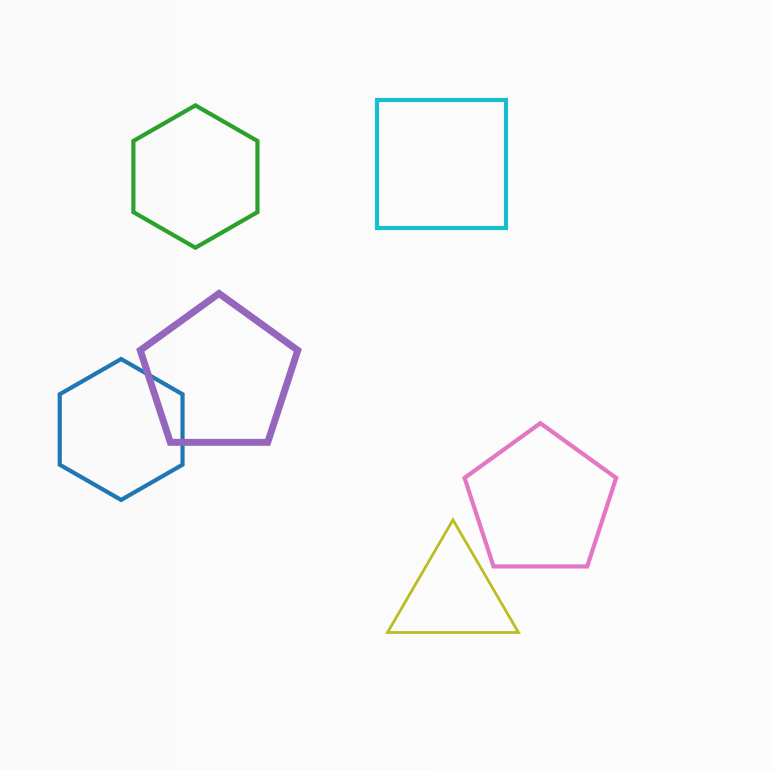[{"shape": "hexagon", "thickness": 1.5, "radius": 0.46, "center": [0.156, 0.442]}, {"shape": "hexagon", "thickness": 1.5, "radius": 0.46, "center": [0.252, 0.771]}, {"shape": "pentagon", "thickness": 2.5, "radius": 0.53, "center": [0.283, 0.512]}, {"shape": "pentagon", "thickness": 1.5, "radius": 0.51, "center": [0.697, 0.348]}, {"shape": "triangle", "thickness": 1, "radius": 0.49, "center": [0.584, 0.227]}, {"shape": "square", "thickness": 1.5, "radius": 0.41, "center": [0.57, 0.787]}]